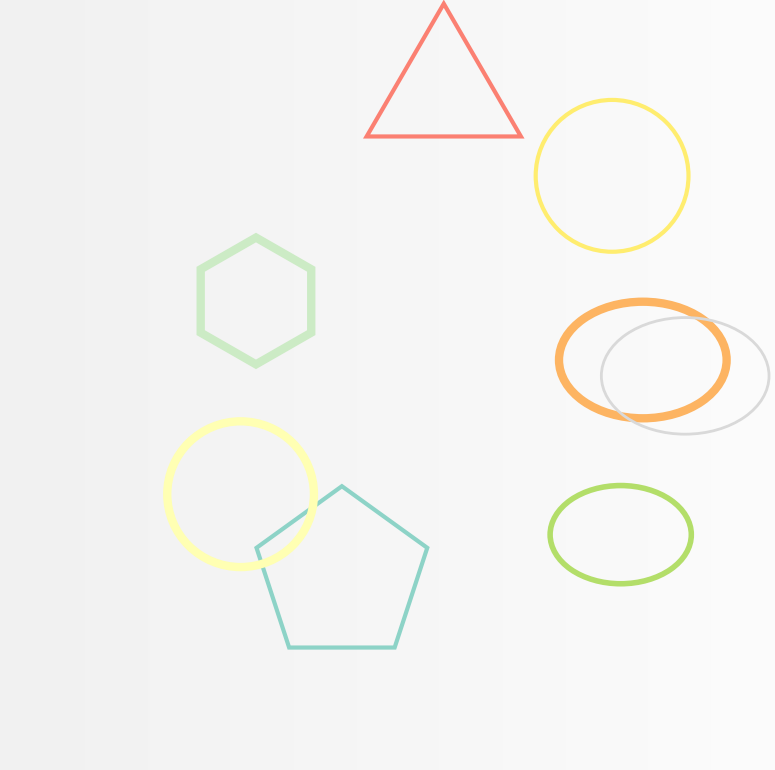[{"shape": "pentagon", "thickness": 1.5, "radius": 0.58, "center": [0.441, 0.253]}, {"shape": "circle", "thickness": 3, "radius": 0.47, "center": [0.31, 0.358]}, {"shape": "triangle", "thickness": 1.5, "radius": 0.57, "center": [0.573, 0.88]}, {"shape": "oval", "thickness": 3, "radius": 0.54, "center": [0.829, 0.532]}, {"shape": "oval", "thickness": 2, "radius": 0.46, "center": [0.801, 0.306]}, {"shape": "oval", "thickness": 1, "radius": 0.54, "center": [0.884, 0.512]}, {"shape": "hexagon", "thickness": 3, "radius": 0.41, "center": [0.33, 0.609]}, {"shape": "circle", "thickness": 1.5, "radius": 0.49, "center": [0.79, 0.772]}]